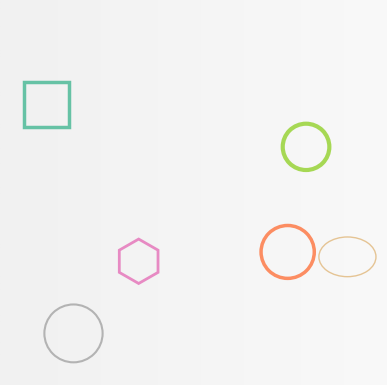[{"shape": "square", "thickness": 2.5, "radius": 0.29, "center": [0.12, 0.727]}, {"shape": "circle", "thickness": 2.5, "radius": 0.34, "center": [0.742, 0.346]}, {"shape": "hexagon", "thickness": 2, "radius": 0.29, "center": [0.358, 0.321]}, {"shape": "circle", "thickness": 3, "radius": 0.3, "center": [0.79, 0.619]}, {"shape": "oval", "thickness": 1, "radius": 0.37, "center": [0.897, 0.333]}, {"shape": "circle", "thickness": 1.5, "radius": 0.38, "center": [0.19, 0.134]}]